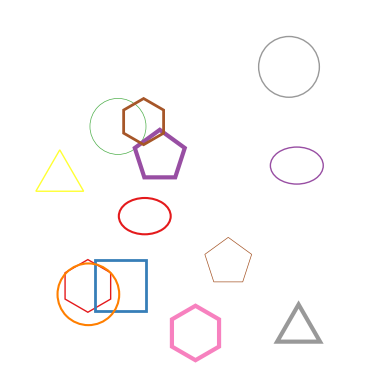[{"shape": "hexagon", "thickness": 1, "radius": 0.34, "center": [0.228, 0.257]}, {"shape": "oval", "thickness": 1.5, "radius": 0.34, "center": [0.376, 0.439]}, {"shape": "square", "thickness": 2, "radius": 0.33, "center": [0.312, 0.259]}, {"shape": "circle", "thickness": 0.5, "radius": 0.36, "center": [0.306, 0.672]}, {"shape": "pentagon", "thickness": 3, "radius": 0.34, "center": [0.415, 0.595]}, {"shape": "oval", "thickness": 1, "radius": 0.34, "center": [0.771, 0.57]}, {"shape": "circle", "thickness": 1.5, "radius": 0.4, "center": [0.23, 0.236]}, {"shape": "triangle", "thickness": 1, "radius": 0.36, "center": [0.155, 0.539]}, {"shape": "hexagon", "thickness": 2, "radius": 0.3, "center": [0.373, 0.684]}, {"shape": "pentagon", "thickness": 0.5, "radius": 0.32, "center": [0.593, 0.32]}, {"shape": "hexagon", "thickness": 3, "radius": 0.35, "center": [0.508, 0.135]}, {"shape": "triangle", "thickness": 3, "radius": 0.32, "center": [0.776, 0.145]}, {"shape": "circle", "thickness": 1, "radius": 0.39, "center": [0.751, 0.826]}]